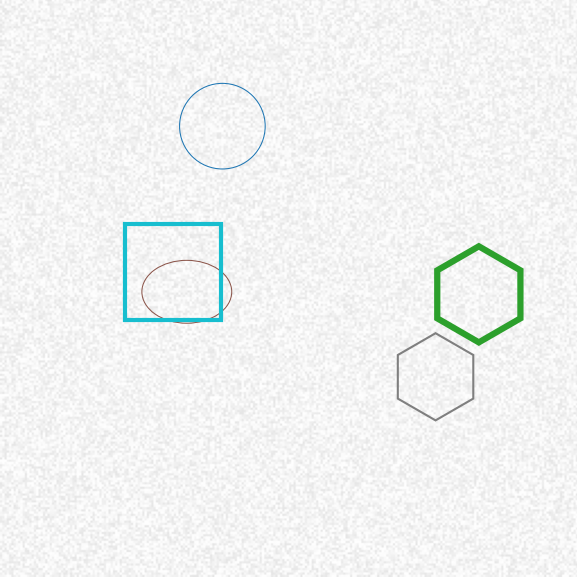[{"shape": "circle", "thickness": 0.5, "radius": 0.37, "center": [0.385, 0.781]}, {"shape": "hexagon", "thickness": 3, "radius": 0.42, "center": [0.829, 0.489]}, {"shape": "oval", "thickness": 0.5, "radius": 0.39, "center": [0.323, 0.494]}, {"shape": "hexagon", "thickness": 1, "radius": 0.38, "center": [0.754, 0.347]}, {"shape": "square", "thickness": 2, "radius": 0.42, "center": [0.299, 0.528]}]